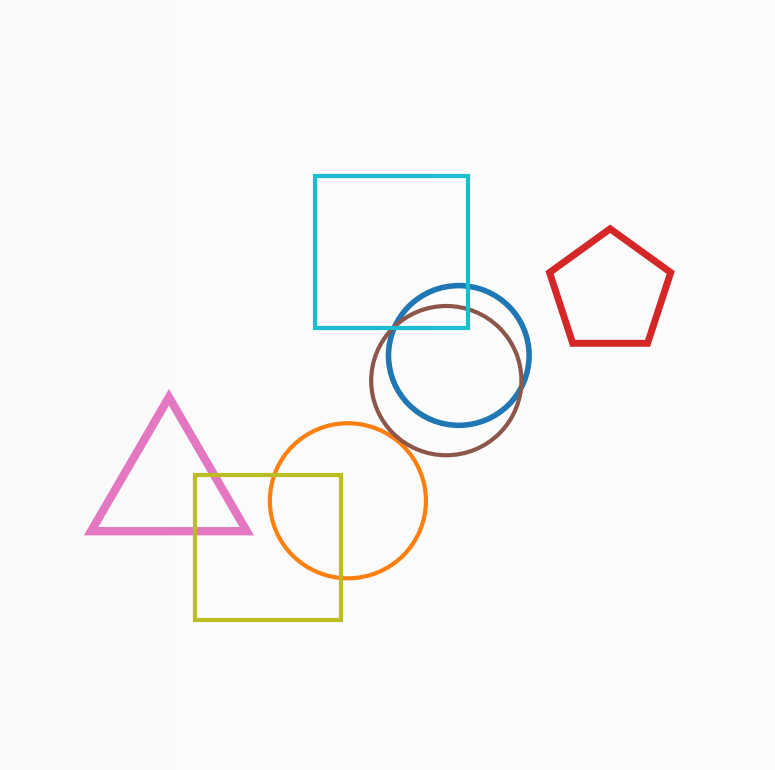[{"shape": "circle", "thickness": 2, "radius": 0.45, "center": [0.592, 0.538]}, {"shape": "circle", "thickness": 1.5, "radius": 0.5, "center": [0.449, 0.35]}, {"shape": "pentagon", "thickness": 2.5, "radius": 0.41, "center": [0.787, 0.621]}, {"shape": "circle", "thickness": 1.5, "radius": 0.48, "center": [0.576, 0.506]}, {"shape": "triangle", "thickness": 3, "radius": 0.58, "center": [0.218, 0.368]}, {"shape": "square", "thickness": 1.5, "radius": 0.47, "center": [0.346, 0.289]}, {"shape": "square", "thickness": 1.5, "radius": 0.5, "center": [0.505, 0.673]}]